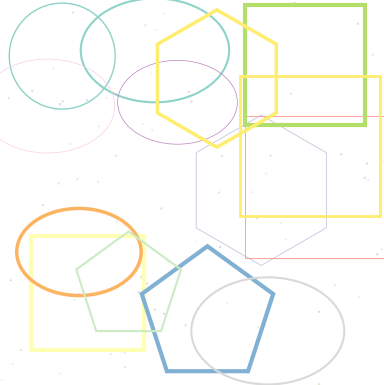[{"shape": "oval", "thickness": 1.5, "radius": 0.96, "center": [0.402, 0.869]}, {"shape": "circle", "thickness": 1, "radius": 0.69, "center": [0.162, 0.854]}, {"shape": "square", "thickness": 3, "radius": 0.74, "center": [0.228, 0.239]}, {"shape": "hexagon", "thickness": 0.5, "radius": 0.98, "center": [0.679, 0.506]}, {"shape": "square", "thickness": 0.5, "radius": 0.92, "center": [0.82, 0.514]}, {"shape": "pentagon", "thickness": 3, "radius": 0.9, "center": [0.539, 0.181]}, {"shape": "oval", "thickness": 2.5, "radius": 0.81, "center": [0.205, 0.345]}, {"shape": "square", "thickness": 3, "radius": 0.78, "center": [0.792, 0.831]}, {"shape": "oval", "thickness": 0.5, "radius": 0.87, "center": [0.124, 0.725]}, {"shape": "oval", "thickness": 1.5, "radius": 0.99, "center": [0.696, 0.141]}, {"shape": "oval", "thickness": 0.5, "radius": 0.78, "center": [0.461, 0.734]}, {"shape": "pentagon", "thickness": 1.5, "radius": 0.72, "center": [0.334, 0.256]}, {"shape": "hexagon", "thickness": 2.5, "radius": 0.89, "center": [0.563, 0.796]}, {"shape": "square", "thickness": 2, "radius": 0.91, "center": [0.805, 0.621]}]